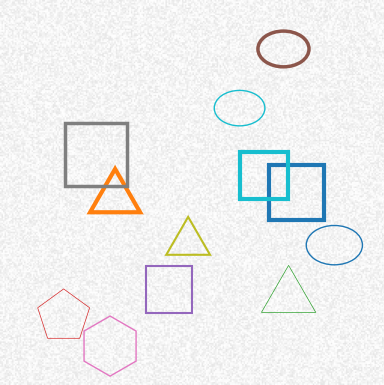[{"shape": "square", "thickness": 3, "radius": 0.36, "center": [0.771, 0.499]}, {"shape": "oval", "thickness": 1, "radius": 0.36, "center": [0.868, 0.363]}, {"shape": "triangle", "thickness": 3, "radius": 0.37, "center": [0.299, 0.486]}, {"shape": "triangle", "thickness": 0.5, "radius": 0.41, "center": [0.75, 0.229]}, {"shape": "pentagon", "thickness": 0.5, "radius": 0.35, "center": [0.165, 0.179]}, {"shape": "square", "thickness": 1.5, "radius": 0.3, "center": [0.439, 0.248]}, {"shape": "oval", "thickness": 2.5, "radius": 0.33, "center": [0.736, 0.873]}, {"shape": "hexagon", "thickness": 1, "radius": 0.39, "center": [0.286, 0.101]}, {"shape": "square", "thickness": 2.5, "radius": 0.41, "center": [0.249, 0.599]}, {"shape": "triangle", "thickness": 1.5, "radius": 0.33, "center": [0.489, 0.371]}, {"shape": "square", "thickness": 3, "radius": 0.31, "center": [0.686, 0.545]}, {"shape": "oval", "thickness": 1, "radius": 0.33, "center": [0.622, 0.719]}]